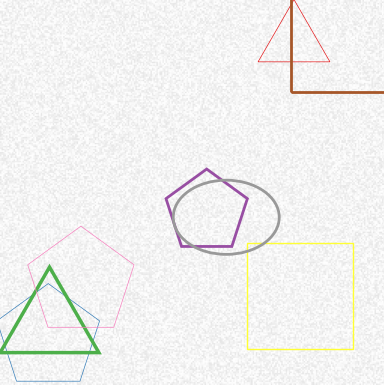[{"shape": "triangle", "thickness": 0.5, "radius": 0.54, "center": [0.764, 0.893]}, {"shape": "pentagon", "thickness": 0.5, "radius": 0.7, "center": [0.125, 0.123]}, {"shape": "triangle", "thickness": 2.5, "radius": 0.74, "center": [0.129, 0.158]}, {"shape": "pentagon", "thickness": 2, "radius": 0.56, "center": [0.537, 0.45]}, {"shape": "square", "thickness": 1, "radius": 0.69, "center": [0.78, 0.231]}, {"shape": "square", "thickness": 2, "radius": 0.66, "center": [0.888, 0.892]}, {"shape": "pentagon", "thickness": 0.5, "radius": 0.73, "center": [0.21, 0.267]}, {"shape": "oval", "thickness": 2, "radius": 0.69, "center": [0.588, 0.436]}]